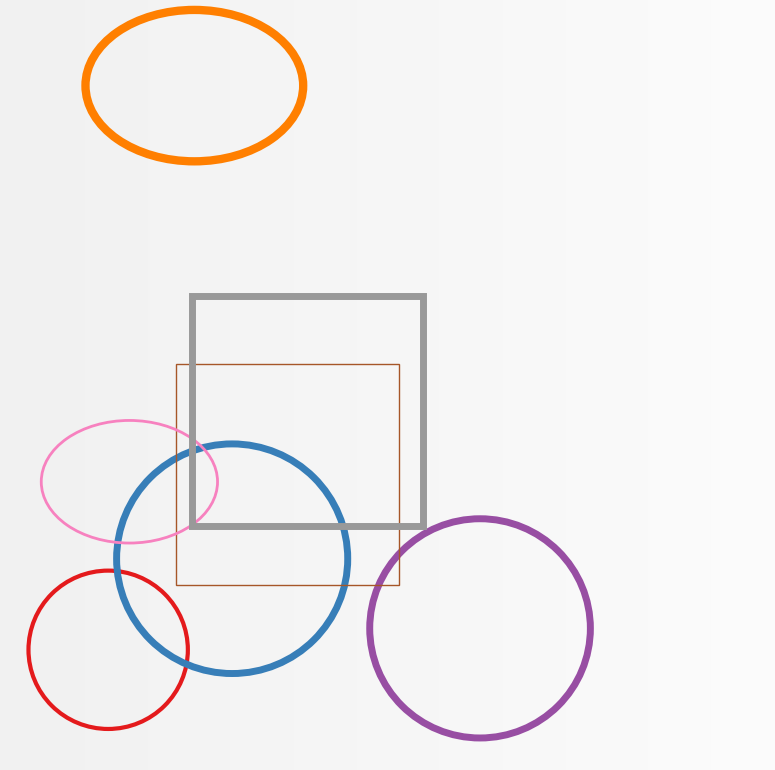[{"shape": "circle", "thickness": 1.5, "radius": 0.51, "center": [0.14, 0.156]}, {"shape": "circle", "thickness": 2.5, "radius": 0.75, "center": [0.3, 0.274]}, {"shape": "circle", "thickness": 2.5, "radius": 0.71, "center": [0.619, 0.184]}, {"shape": "oval", "thickness": 3, "radius": 0.7, "center": [0.251, 0.889]}, {"shape": "square", "thickness": 0.5, "radius": 0.72, "center": [0.371, 0.383]}, {"shape": "oval", "thickness": 1, "radius": 0.57, "center": [0.167, 0.374]}, {"shape": "square", "thickness": 2.5, "radius": 0.74, "center": [0.396, 0.466]}]